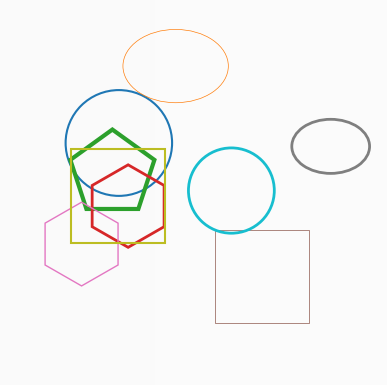[{"shape": "circle", "thickness": 1.5, "radius": 0.69, "center": [0.307, 0.629]}, {"shape": "oval", "thickness": 0.5, "radius": 0.68, "center": [0.453, 0.828]}, {"shape": "pentagon", "thickness": 3, "radius": 0.57, "center": [0.29, 0.549]}, {"shape": "hexagon", "thickness": 2, "radius": 0.54, "center": [0.331, 0.465]}, {"shape": "square", "thickness": 0.5, "radius": 0.61, "center": [0.676, 0.282]}, {"shape": "hexagon", "thickness": 1, "radius": 0.54, "center": [0.211, 0.366]}, {"shape": "oval", "thickness": 2, "radius": 0.5, "center": [0.853, 0.62]}, {"shape": "square", "thickness": 1.5, "radius": 0.61, "center": [0.304, 0.491]}, {"shape": "circle", "thickness": 2, "radius": 0.55, "center": [0.597, 0.505]}]